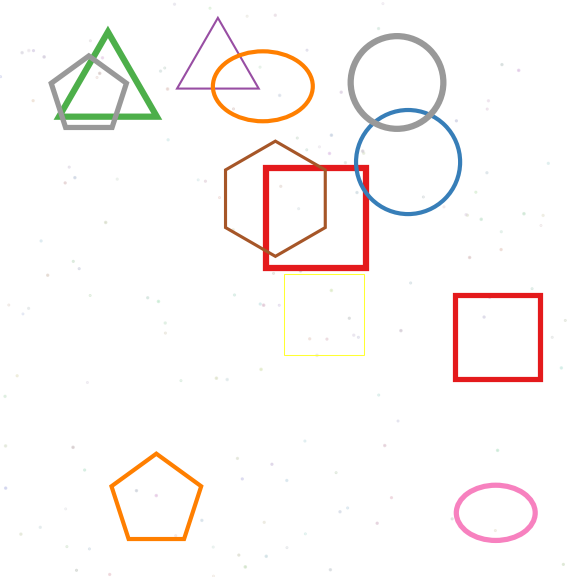[{"shape": "square", "thickness": 2.5, "radius": 0.36, "center": [0.861, 0.415]}, {"shape": "square", "thickness": 3, "radius": 0.43, "center": [0.548, 0.622]}, {"shape": "circle", "thickness": 2, "radius": 0.45, "center": [0.707, 0.719]}, {"shape": "triangle", "thickness": 3, "radius": 0.49, "center": [0.187, 0.846]}, {"shape": "triangle", "thickness": 1, "radius": 0.41, "center": [0.377, 0.887]}, {"shape": "pentagon", "thickness": 2, "radius": 0.41, "center": [0.271, 0.132]}, {"shape": "oval", "thickness": 2, "radius": 0.43, "center": [0.455, 0.85]}, {"shape": "square", "thickness": 0.5, "radius": 0.35, "center": [0.561, 0.454]}, {"shape": "hexagon", "thickness": 1.5, "radius": 0.5, "center": [0.477, 0.655]}, {"shape": "oval", "thickness": 2.5, "radius": 0.34, "center": [0.858, 0.111]}, {"shape": "circle", "thickness": 3, "radius": 0.4, "center": [0.687, 0.856]}, {"shape": "pentagon", "thickness": 2.5, "radius": 0.34, "center": [0.154, 0.834]}]